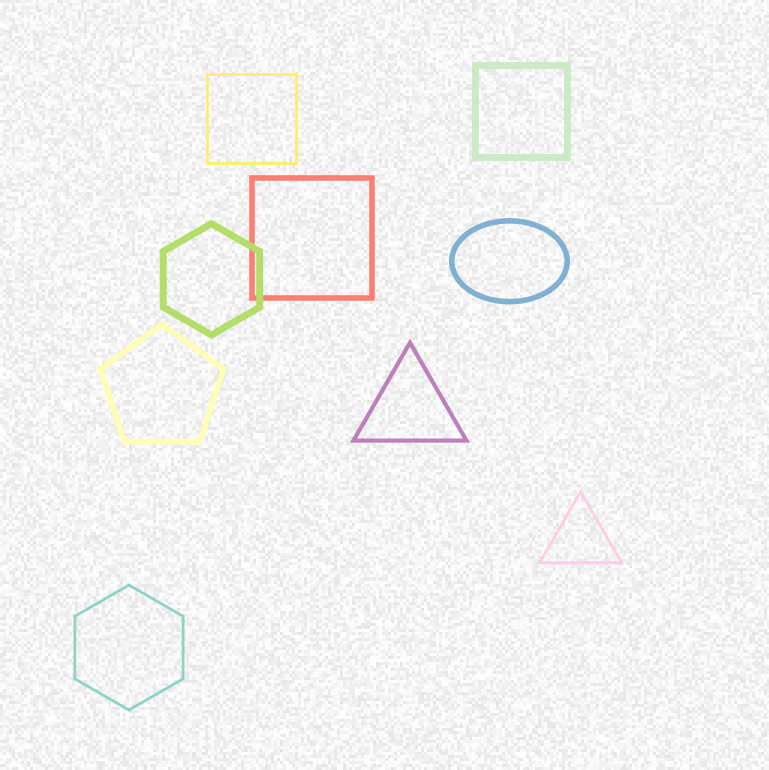[{"shape": "hexagon", "thickness": 1, "radius": 0.41, "center": [0.168, 0.159]}, {"shape": "pentagon", "thickness": 2, "radius": 0.42, "center": [0.21, 0.495]}, {"shape": "square", "thickness": 2, "radius": 0.39, "center": [0.405, 0.691]}, {"shape": "oval", "thickness": 2, "radius": 0.37, "center": [0.662, 0.661]}, {"shape": "hexagon", "thickness": 2.5, "radius": 0.36, "center": [0.275, 0.637]}, {"shape": "triangle", "thickness": 1, "radius": 0.31, "center": [0.754, 0.3]}, {"shape": "triangle", "thickness": 1.5, "radius": 0.42, "center": [0.532, 0.47]}, {"shape": "square", "thickness": 2.5, "radius": 0.3, "center": [0.677, 0.856]}, {"shape": "square", "thickness": 1, "radius": 0.29, "center": [0.327, 0.846]}]